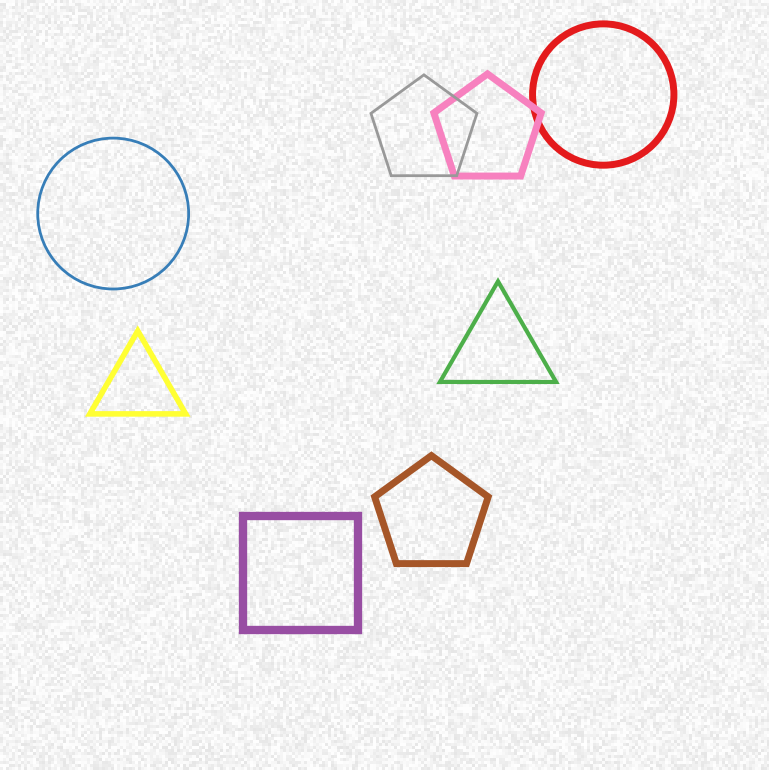[{"shape": "circle", "thickness": 2.5, "radius": 0.46, "center": [0.783, 0.877]}, {"shape": "circle", "thickness": 1, "radius": 0.49, "center": [0.147, 0.723]}, {"shape": "triangle", "thickness": 1.5, "radius": 0.44, "center": [0.647, 0.547]}, {"shape": "square", "thickness": 3, "radius": 0.37, "center": [0.39, 0.256]}, {"shape": "triangle", "thickness": 2, "radius": 0.36, "center": [0.179, 0.498]}, {"shape": "pentagon", "thickness": 2.5, "radius": 0.39, "center": [0.56, 0.331]}, {"shape": "pentagon", "thickness": 2.5, "radius": 0.37, "center": [0.633, 0.831]}, {"shape": "pentagon", "thickness": 1, "radius": 0.36, "center": [0.551, 0.83]}]